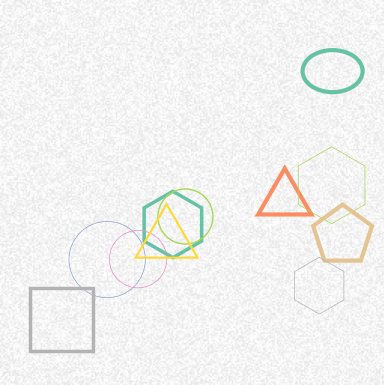[{"shape": "hexagon", "thickness": 2.5, "radius": 0.43, "center": [0.449, 0.417]}, {"shape": "oval", "thickness": 3, "radius": 0.39, "center": [0.864, 0.815]}, {"shape": "triangle", "thickness": 3, "radius": 0.4, "center": [0.74, 0.483]}, {"shape": "circle", "thickness": 0.5, "radius": 0.5, "center": [0.278, 0.326]}, {"shape": "circle", "thickness": 0.5, "radius": 0.37, "center": [0.359, 0.327]}, {"shape": "circle", "thickness": 1, "radius": 0.36, "center": [0.482, 0.438]}, {"shape": "hexagon", "thickness": 0.5, "radius": 0.5, "center": [0.861, 0.519]}, {"shape": "triangle", "thickness": 1.5, "radius": 0.46, "center": [0.433, 0.377]}, {"shape": "pentagon", "thickness": 3, "radius": 0.4, "center": [0.89, 0.388]}, {"shape": "square", "thickness": 2.5, "radius": 0.41, "center": [0.159, 0.169]}, {"shape": "hexagon", "thickness": 0.5, "radius": 0.37, "center": [0.829, 0.258]}]